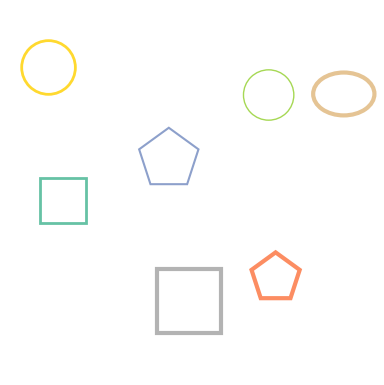[{"shape": "square", "thickness": 2, "radius": 0.3, "center": [0.164, 0.479]}, {"shape": "pentagon", "thickness": 3, "radius": 0.33, "center": [0.716, 0.279]}, {"shape": "pentagon", "thickness": 1.5, "radius": 0.41, "center": [0.438, 0.587]}, {"shape": "circle", "thickness": 1, "radius": 0.33, "center": [0.698, 0.753]}, {"shape": "circle", "thickness": 2, "radius": 0.35, "center": [0.126, 0.825]}, {"shape": "oval", "thickness": 3, "radius": 0.4, "center": [0.893, 0.756]}, {"shape": "square", "thickness": 3, "radius": 0.41, "center": [0.49, 0.219]}]